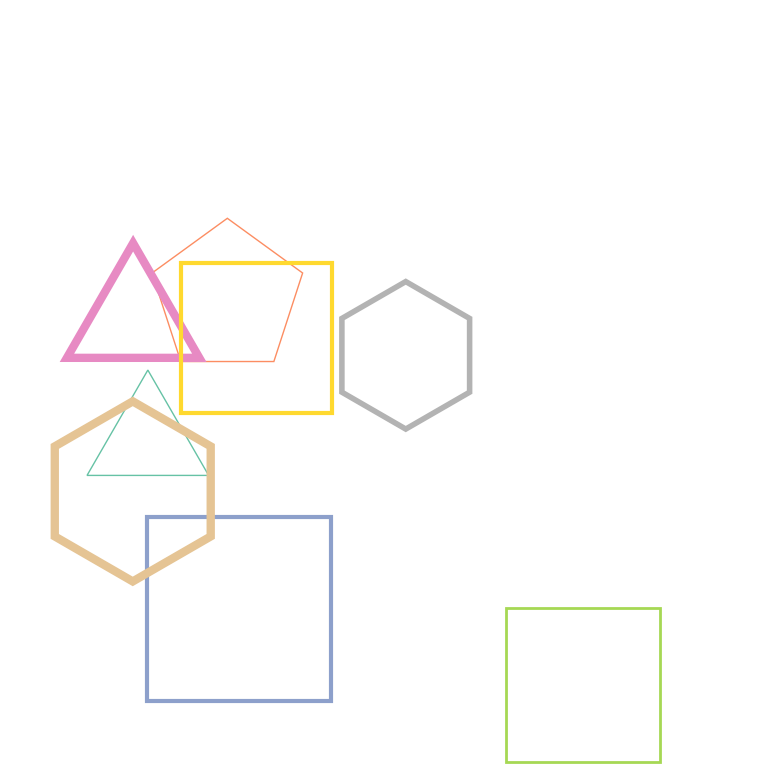[{"shape": "triangle", "thickness": 0.5, "radius": 0.46, "center": [0.192, 0.428]}, {"shape": "pentagon", "thickness": 0.5, "radius": 0.51, "center": [0.295, 0.614]}, {"shape": "square", "thickness": 1.5, "radius": 0.6, "center": [0.311, 0.209]}, {"shape": "triangle", "thickness": 3, "radius": 0.5, "center": [0.173, 0.585]}, {"shape": "square", "thickness": 1, "radius": 0.5, "center": [0.757, 0.11]}, {"shape": "square", "thickness": 1.5, "radius": 0.49, "center": [0.333, 0.561]}, {"shape": "hexagon", "thickness": 3, "radius": 0.58, "center": [0.172, 0.362]}, {"shape": "hexagon", "thickness": 2, "radius": 0.48, "center": [0.527, 0.539]}]